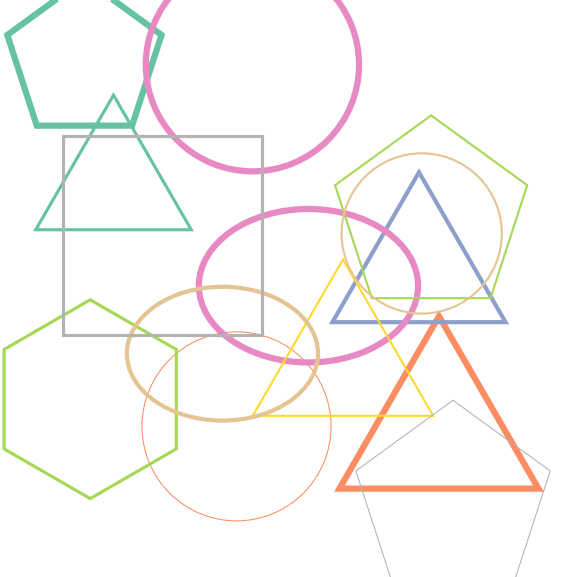[{"shape": "triangle", "thickness": 1.5, "radius": 0.78, "center": [0.197, 0.679]}, {"shape": "pentagon", "thickness": 3, "radius": 0.7, "center": [0.146, 0.895]}, {"shape": "circle", "thickness": 0.5, "radius": 0.82, "center": [0.41, 0.261]}, {"shape": "triangle", "thickness": 3, "radius": 0.99, "center": [0.76, 0.253]}, {"shape": "triangle", "thickness": 2, "radius": 0.87, "center": [0.726, 0.528]}, {"shape": "oval", "thickness": 3, "radius": 0.95, "center": [0.534, 0.504]}, {"shape": "circle", "thickness": 3, "radius": 0.92, "center": [0.437, 0.887]}, {"shape": "hexagon", "thickness": 1.5, "radius": 0.86, "center": [0.156, 0.308]}, {"shape": "pentagon", "thickness": 1, "radius": 0.87, "center": [0.747, 0.624]}, {"shape": "triangle", "thickness": 1, "radius": 0.9, "center": [0.594, 0.369]}, {"shape": "circle", "thickness": 1, "radius": 0.69, "center": [0.73, 0.595]}, {"shape": "oval", "thickness": 2, "radius": 0.83, "center": [0.385, 0.387]}, {"shape": "pentagon", "thickness": 0.5, "radius": 0.88, "center": [0.784, 0.129]}, {"shape": "square", "thickness": 1.5, "radius": 0.86, "center": [0.282, 0.591]}]